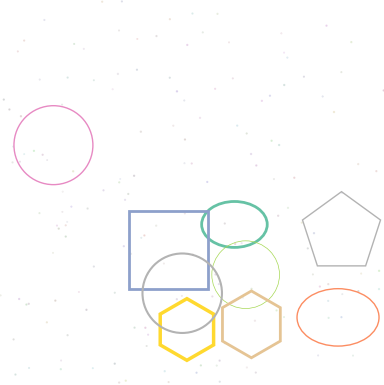[{"shape": "oval", "thickness": 2, "radius": 0.43, "center": [0.609, 0.417]}, {"shape": "oval", "thickness": 1, "radius": 0.53, "center": [0.878, 0.176]}, {"shape": "square", "thickness": 2, "radius": 0.51, "center": [0.437, 0.351]}, {"shape": "circle", "thickness": 1, "radius": 0.51, "center": [0.139, 0.623]}, {"shape": "circle", "thickness": 0.5, "radius": 0.44, "center": [0.638, 0.287]}, {"shape": "hexagon", "thickness": 2.5, "radius": 0.4, "center": [0.485, 0.144]}, {"shape": "hexagon", "thickness": 2, "radius": 0.43, "center": [0.653, 0.157]}, {"shape": "pentagon", "thickness": 1, "radius": 0.53, "center": [0.887, 0.396]}, {"shape": "circle", "thickness": 1.5, "radius": 0.52, "center": [0.473, 0.238]}]